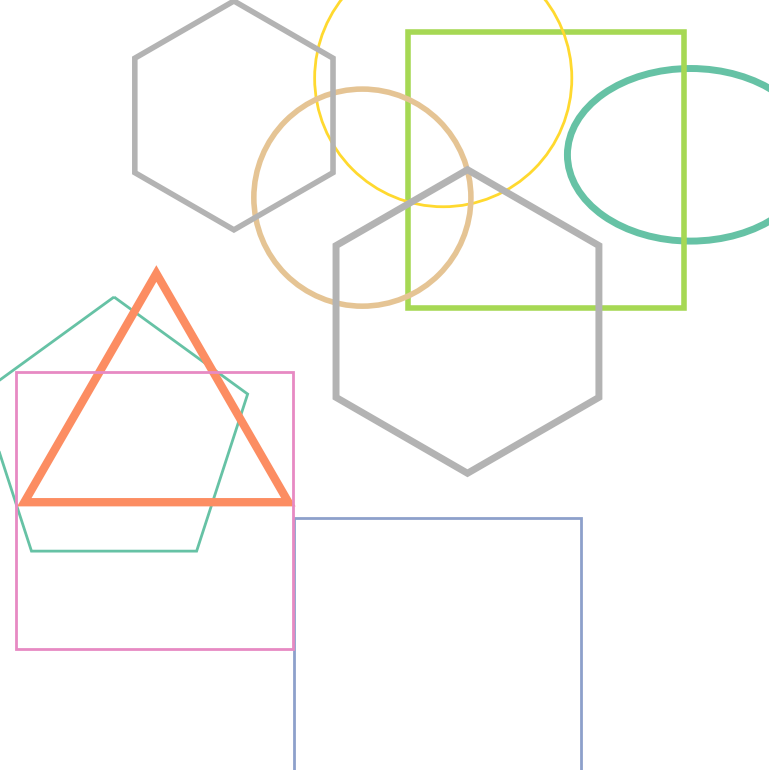[{"shape": "oval", "thickness": 2.5, "radius": 0.8, "center": [0.897, 0.799]}, {"shape": "pentagon", "thickness": 1, "radius": 0.91, "center": [0.148, 0.432]}, {"shape": "triangle", "thickness": 3, "radius": 0.99, "center": [0.203, 0.447]}, {"shape": "square", "thickness": 1, "radius": 0.93, "center": [0.568, 0.141]}, {"shape": "square", "thickness": 1, "radius": 0.9, "center": [0.2, 0.337]}, {"shape": "square", "thickness": 2, "radius": 0.9, "center": [0.709, 0.78]}, {"shape": "circle", "thickness": 1, "radius": 0.83, "center": [0.576, 0.899]}, {"shape": "circle", "thickness": 2, "radius": 0.7, "center": [0.471, 0.743]}, {"shape": "hexagon", "thickness": 2.5, "radius": 0.99, "center": [0.607, 0.582]}, {"shape": "hexagon", "thickness": 2, "radius": 0.74, "center": [0.304, 0.85]}]